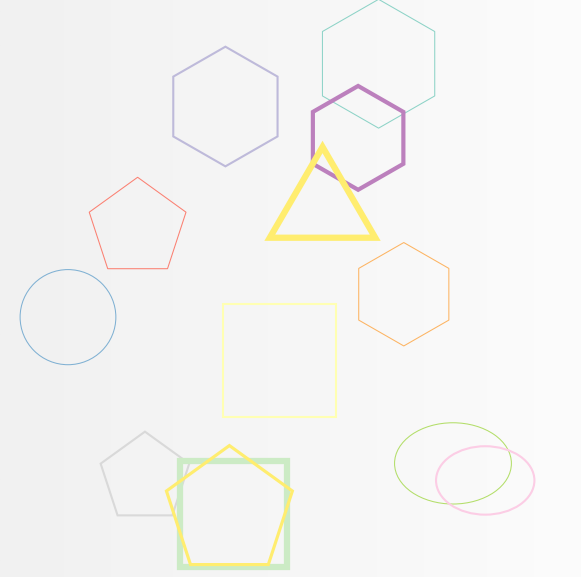[{"shape": "hexagon", "thickness": 0.5, "radius": 0.56, "center": [0.651, 0.889]}, {"shape": "square", "thickness": 1, "radius": 0.49, "center": [0.481, 0.375]}, {"shape": "hexagon", "thickness": 1, "radius": 0.52, "center": [0.388, 0.815]}, {"shape": "pentagon", "thickness": 0.5, "radius": 0.44, "center": [0.237, 0.605]}, {"shape": "circle", "thickness": 0.5, "radius": 0.41, "center": [0.117, 0.45]}, {"shape": "hexagon", "thickness": 0.5, "radius": 0.45, "center": [0.695, 0.49]}, {"shape": "oval", "thickness": 0.5, "radius": 0.5, "center": [0.779, 0.197]}, {"shape": "oval", "thickness": 1, "radius": 0.42, "center": [0.835, 0.167]}, {"shape": "pentagon", "thickness": 1, "radius": 0.4, "center": [0.249, 0.172]}, {"shape": "hexagon", "thickness": 2, "radius": 0.45, "center": [0.616, 0.76]}, {"shape": "square", "thickness": 3, "radius": 0.46, "center": [0.401, 0.109]}, {"shape": "pentagon", "thickness": 1.5, "radius": 0.57, "center": [0.395, 0.114]}, {"shape": "triangle", "thickness": 3, "radius": 0.52, "center": [0.555, 0.64]}]